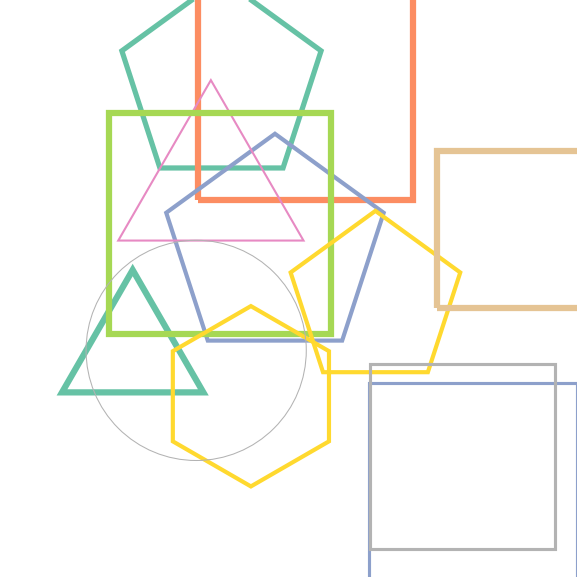[{"shape": "triangle", "thickness": 3, "radius": 0.71, "center": [0.23, 0.39]}, {"shape": "pentagon", "thickness": 2.5, "radius": 0.91, "center": [0.384, 0.855]}, {"shape": "square", "thickness": 3, "radius": 0.93, "center": [0.529, 0.84]}, {"shape": "pentagon", "thickness": 2, "radius": 0.99, "center": [0.476, 0.57]}, {"shape": "square", "thickness": 1.5, "radius": 0.9, "center": [0.819, 0.156]}, {"shape": "triangle", "thickness": 1, "radius": 0.93, "center": [0.365, 0.675]}, {"shape": "square", "thickness": 3, "radius": 0.96, "center": [0.381, 0.612]}, {"shape": "hexagon", "thickness": 2, "radius": 0.78, "center": [0.434, 0.313]}, {"shape": "pentagon", "thickness": 2, "radius": 0.77, "center": [0.65, 0.48]}, {"shape": "square", "thickness": 3, "radius": 0.68, "center": [0.892, 0.602]}, {"shape": "circle", "thickness": 0.5, "radius": 0.95, "center": [0.34, 0.392]}, {"shape": "square", "thickness": 1.5, "radius": 0.8, "center": [0.801, 0.209]}]